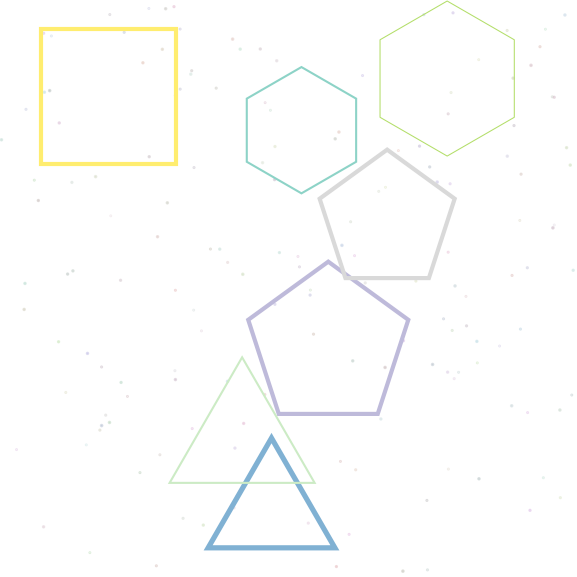[{"shape": "hexagon", "thickness": 1, "radius": 0.55, "center": [0.522, 0.774]}, {"shape": "pentagon", "thickness": 2, "radius": 0.73, "center": [0.568, 0.4]}, {"shape": "triangle", "thickness": 2.5, "radius": 0.63, "center": [0.47, 0.114]}, {"shape": "hexagon", "thickness": 0.5, "radius": 0.67, "center": [0.774, 0.863]}, {"shape": "pentagon", "thickness": 2, "radius": 0.61, "center": [0.67, 0.617]}, {"shape": "triangle", "thickness": 1, "radius": 0.72, "center": [0.419, 0.235]}, {"shape": "square", "thickness": 2, "radius": 0.58, "center": [0.188, 0.831]}]